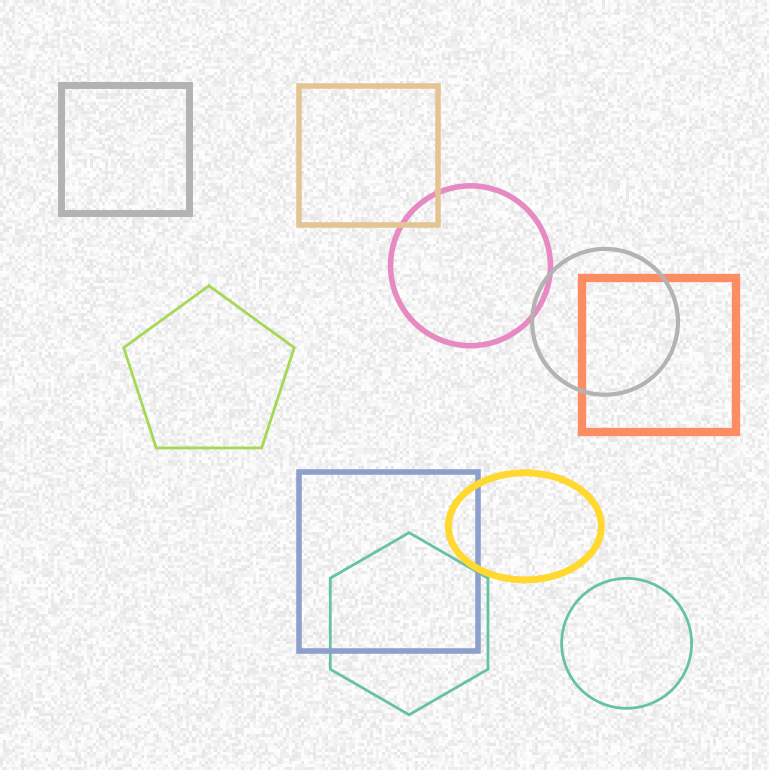[{"shape": "hexagon", "thickness": 1, "radius": 0.59, "center": [0.531, 0.19]}, {"shape": "circle", "thickness": 1, "radius": 0.42, "center": [0.814, 0.165]}, {"shape": "square", "thickness": 3, "radius": 0.5, "center": [0.855, 0.539]}, {"shape": "square", "thickness": 2, "radius": 0.58, "center": [0.505, 0.271]}, {"shape": "circle", "thickness": 2, "radius": 0.52, "center": [0.611, 0.655]}, {"shape": "pentagon", "thickness": 1, "radius": 0.58, "center": [0.271, 0.512]}, {"shape": "oval", "thickness": 2.5, "radius": 0.5, "center": [0.682, 0.316]}, {"shape": "square", "thickness": 2, "radius": 0.45, "center": [0.479, 0.798]}, {"shape": "circle", "thickness": 1.5, "radius": 0.47, "center": [0.786, 0.582]}, {"shape": "square", "thickness": 2.5, "radius": 0.41, "center": [0.162, 0.807]}]